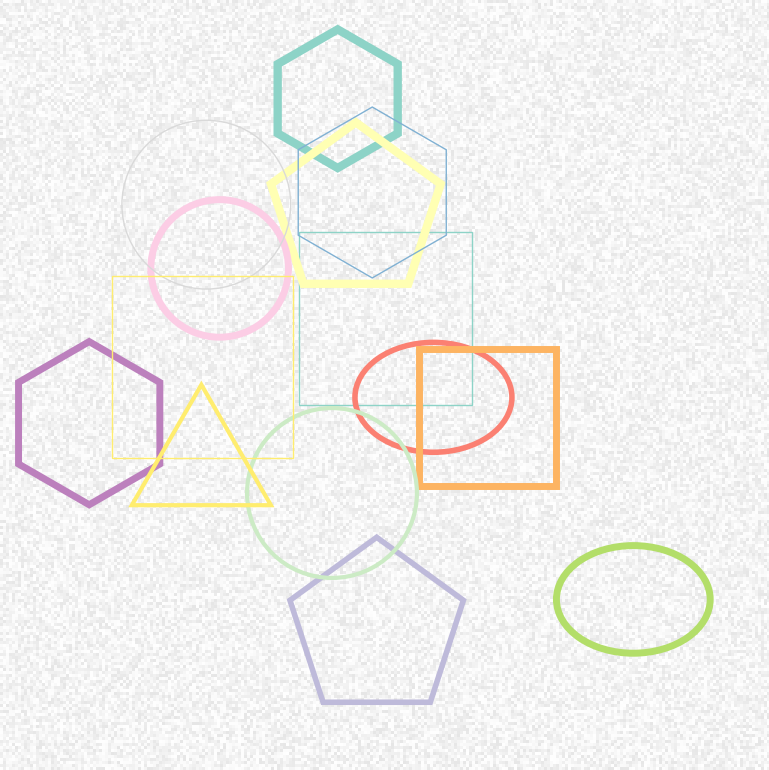[{"shape": "square", "thickness": 0.5, "radius": 0.56, "center": [0.501, 0.586]}, {"shape": "hexagon", "thickness": 3, "radius": 0.45, "center": [0.439, 0.872]}, {"shape": "pentagon", "thickness": 3, "radius": 0.58, "center": [0.462, 0.725]}, {"shape": "pentagon", "thickness": 2, "radius": 0.59, "center": [0.489, 0.184]}, {"shape": "oval", "thickness": 2, "radius": 0.51, "center": [0.563, 0.484]}, {"shape": "hexagon", "thickness": 0.5, "radius": 0.55, "center": [0.483, 0.75]}, {"shape": "square", "thickness": 2.5, "radius": 0.44, "center": [0.634, 0.458]}, {"shape": "oval", "thickness": 2.5, "radius": 0.5, "center": [0.822, 0.222]}, {"shape": "circle", "thickness": 2.5, "radius": 0.45, "center": [0.285, 0.651]}, {"shape": "circle", "thickness": 0.5, "radius": 0.55, "center": [0.268, 0.734]}, {"shape": "hexagon", "thickness": 2.5, "radius": 0.53, "center": [0.116, 0.45]}, {"shape": "circle", "thickness": 1.5, "radius": 0.55, "center": [0.431, 0.36]}, {"shape": "triangle", "thickness": 1.5, "radius": 0.52, "center": [0.262, 0.396]}, {"shape": "square", "thickness": 0.5, "radius": 0.59, "center": [0.263, 0.523]}]